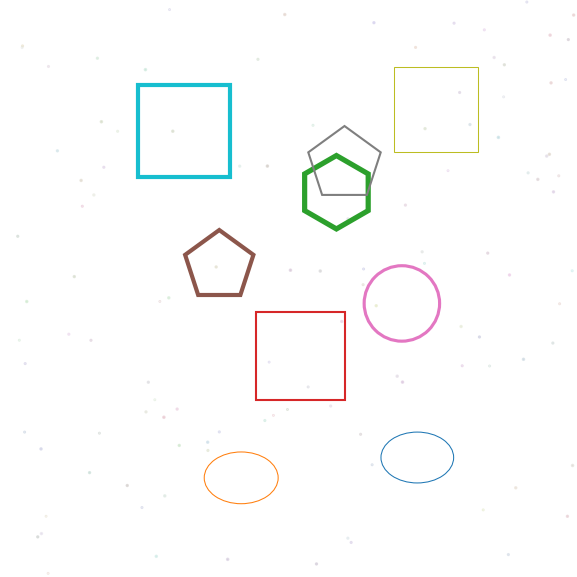[{"shape": "oval", "thickness": 0.5, "radius": 0.31, "center": [0.723, 0.207]}, {"shape": "oval", "thickness": 0.5, "radius": 0.32, "center": [0.418, 0.172]}, {"shape": "hexagon", "thickness": 2.5, "radius": 0.32, "center": [0.583, 0.666]}, {"shape": "square", "thickness": 1, "radius": 0.38, "center": [0.52, 0.382]}, {"shape": "pentagon", "thickness": 2, "radius": 0.31, "center": [0.38, 0.539]}, {"shape": "circle", "thickness": 1.5, "radius": 0.33, "center": [0.696, 0.474]}, {"shape": "pentagon", "thickness": 1, "radius": 0.33, "center": [0.597, 0.715]}, {"shape": "square", "thickness": 0.5, "radius": 0.37, "center": [0.755, 0.81]}, {"shape": "square", "thickness": 2, "radius": 0.4, "center": [0.318, 0.772]}]